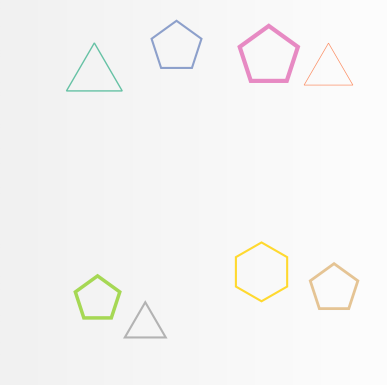[{"shape": "triangle", "thickness": 1, "radius": 0.42, "center": [0.243, 0.805]}, {"shape": "triangle", "thickness": 0.5, "radius": 0.36, "center": [0.848, 0.815]}, {"shape": "pentagon", "thickness": 1.5, "radius": 0.34, "center": [0.456, 0.878]}, {"shape": "pentagon", "thickness": 3, "radius": 0.39, "center": [0.694, 0.854]}, {"shape": "pentagon", "thickness": 2.5, "radius": 0.3, "center": [0.252, 0.223]}, {"shape": "hexagon", "thickness": 1.5, "radius": 0.38, "center": [0.675, 0.294]}, {"shape": "pentagon", "thickness": 2, "radius": 0.32, "center": [0.862, 0.251]}, {"shape": "triangle", "thickness": 1.5, "radius": 0.3, "center": [0.375, 0.154]}]